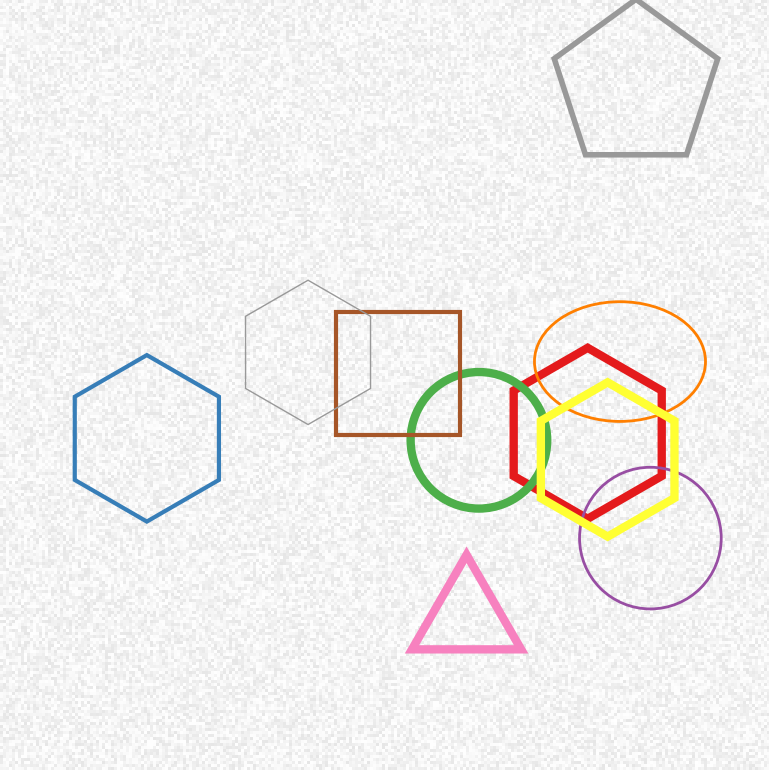[{"shape": "hexagon", "thickness": 3, "radius": 0.55, "center": [0.763, 0.437]}, {"shape": "hexagon", "thickness": 1.5, "radius": 0.54, "center": [0.191, 0.431]}, {"shape": "circle", "thickness": 3, "radius": 0.44, "center": [0.622, 0.428]}, {"shape": "circle", "thickness": 1, "radius": 0.46, "center": [0.845, 0.301]}, {"shape": "oval", "thickness": 1, "radius": 0.56, "center": [0.805, 0.53]}, {"shape": "hexagon", "thickness": 3, "radius": 0.5, "center": [0.789, 0.403]}, {"shape": "square", "thickness": 1.5, "radius": 0.4, "center": [0.517, 0.515]}, {"shape": "triangle", "thickness": 3, "radius": 0.41, "center": [0.606, 0.198]}, {"shape": "hexagon", "thickness": 0.5, "radius": 0.47, "center": [0.4, 0.542]}, {"shape": "pentagon", "thickness": 2, "radius": 0.56, "center": [0.826, 0.889]}]